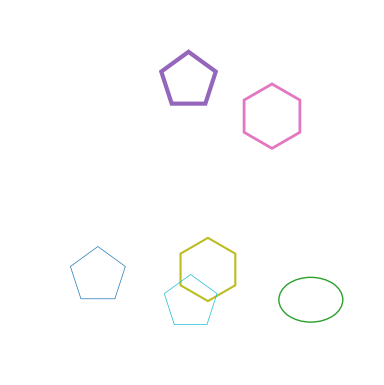[{"shape": "pentagon", "thickness": 0.5, "radius": 0.38, "center": [0.254, 0.285]}, {"shape": "oval", "thickness": 1, "radius": 0.42, "center": [0.807, 0.222]}, {"shape": "pentagon", "thickness": 3, "radius": 0.37, "center": [0.49, 0.791]}, {"shape": "hexagon", "thickness": 2, "radius": 0.42, "center": [0.706, 0.698]}, {"shape": "hexagon", "thickness": 1.5, "radius": 0.41, "center": [0.54, 0.3]}, {"shape": "pentagon", "thickness": 0.5, "radius": 0.36, "center": [0.495, 0.215]}]